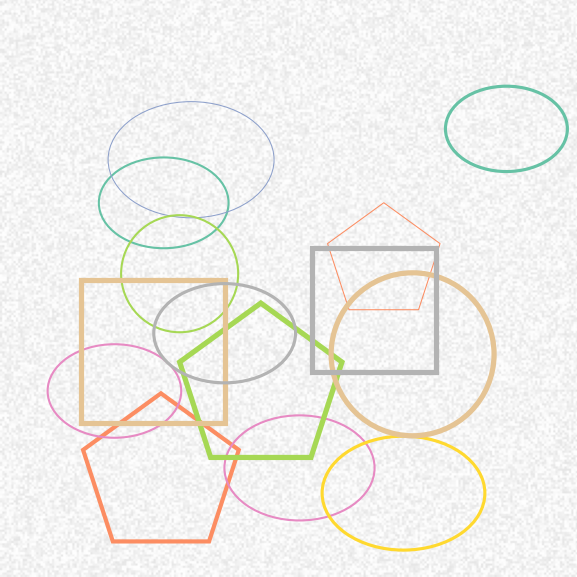[{"shape": "oval", "thickness": 1, "radius": 0.56, "center": [0.283, 0.648]}, {"shape": "oval", "thickness": 1.5, "radius": 0.53, "center": [0.877, 0.776]}, {"shape": "pentagon", "thickness": 0.5, "radius": 0.51, "center": [0.665, 0.546]}, {"shape": "pentagon", "thickness": 2, "radius": 0.71, "center": [0.279, 0.176]}, {"shape": "oval", "thickness": 0.5, "radius": 0.72, "center": [0.331, 0.723]}, {"shape": "oval", "thickness": 1, "radius": 0.65, "center": [0.519, 0.189]}, {"shape": "oval", "thickness": 1, "radius": 0.58, "center": [0.198, 0.322]}, {"shape": "circle", "thickness": 1, "radius": 0.51, "center": [0.311, 0.525]}, {"shape": "pentagon", "thickness": 2.5, "radius": 0.74, "center": [0.452, 0.327]}, {"shape": "oval", "thickness": 1.5, "radius": 0.7, "center": [0.699, 0.145]}, {"shape": "square", "thickness": 2.5, "radius": 0.62, "center": [0.265, 0.39]}, {"shape": "circle", "thickness": 2.5, "radius": 0.71, "center": [0.714, 0.386]}, {"shape": "oval", "thickness": 1.5, "radius": 0.61, "center": [0.389, 0.422]}, {"shape": "square", "thickness": 2.5, "radius": 0.54, "center": [0.647, 0.463]}]